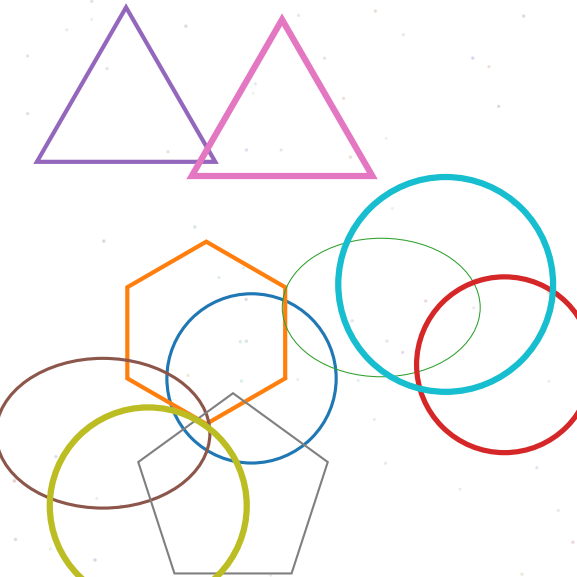[{"shape": "circle", "thickness": 1.5, "radius": 0.73, "center": [0.436, 0.344]}, {"shape": "hexagon", "thickness": 2, "radius": 0.79, "center": [0.357, 0.423]}, {"shape": "oval", "thickness": 0.5, "radius": 0.86, "center": [0.66, 0.467]}, {"shape": "circle", "thickness": 2.5, "radius": 0.76, "center": [0.874, 0.368]}, {"shape": "triangle", "thickness": 2, "radius": 0.89, "center": [0.218, 0.808]}, {"shape": "oval", "thickness": 1.5, "radius": 0.93, "center": [0.178, 0.249]}, {"shape": "triangle", "thickness": 3, "radius": 0.9, "center": [0.488, 0.785]}, {"shape": "pentagon", "thickness": 1, "radius": 0.86, "center": [0.403, 0.146]}, {"shape": "circle", "thickness": 3, "radius": 0.85, "center": [0.257, 0.123]}, {"shape": "circle", "thickness": 3, "radius": 0.93, "center": [0.772, 0.507]}]